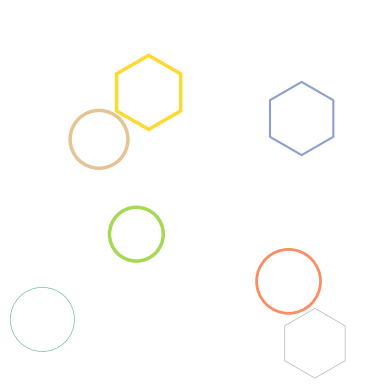[{"shape": "circle", "thickness": 0.5, "radius": 0.42, "center": [0.11, 0.17]}, {"shape": "circle", "thickness": 2, "radius": 0.41, "center": [0.749, 0.269]}, {"shape": "hexagon", "thickness": 1.5, "radius": 0.48, "center": [0.784, 0.692]}, {"shape": "circle", "thickness": 2.5, "radius": 0.35, "center": [0.354, 0.392]}, {"shape": "hexagon", "thickness": 2.5, "radius": 0.48, "center": [0.386, 0.76]}, {"shape": "circle", "thickness": 2.5, "radius": 0.38, "center": [0.257, 0.638]}, {"shape": "hexagon", "thickness": 0.5, "radius": 0.45, "center": [0.818, 0.108]}]